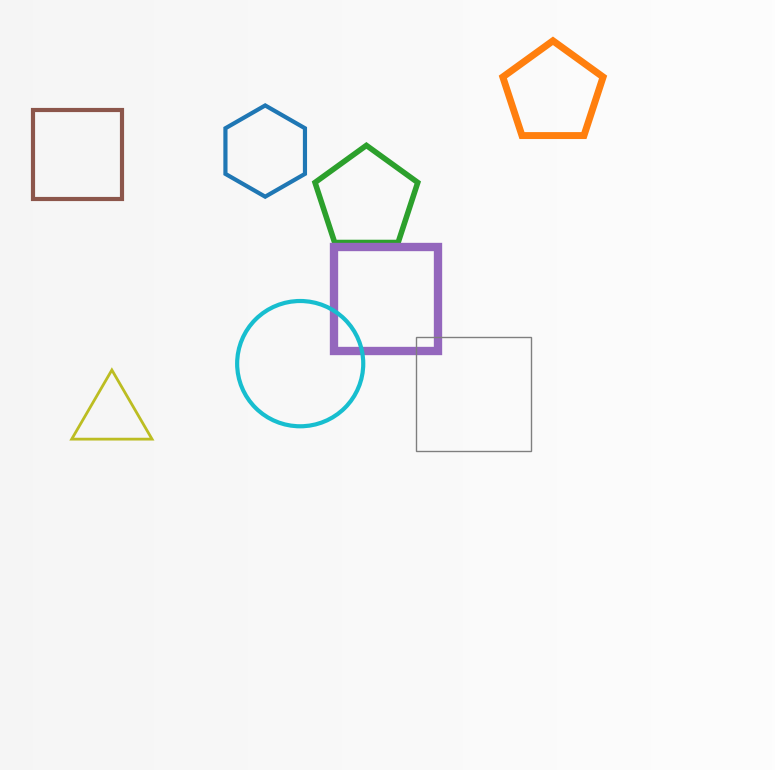[{"shape": "hexagon", "thickness": 1.5, "radius": 0.3, "center": [0.342, 0.804]}, {"shape": "pentagon", "thickness": 2.5, "radius": 0.34, "center": [0.713, 0.879]}, {"shape": "pentagon", "thickness": 2, "radius": 0.35, "center": [0.473, 0.741]}, {"shape": "square", "thickness": 3, "radius": 0.34, "center": [0.498, 0.611]}, {"shape": "square", "thickness": 1.5, "radius": 0.29, "center": [0.1, 0.8]}, {"shape": "square", "thickness": 0.5, "radius": 0.37, "center": [0.611, 0.488]}, {"shape": "triangle", "thickness": 1, "radius": 0.3, "center": [0.144, 0.46]}, {"shape": "circle", "thickness": 1.5, "radius": 0.41, "center": [0.387, 0.528]}]